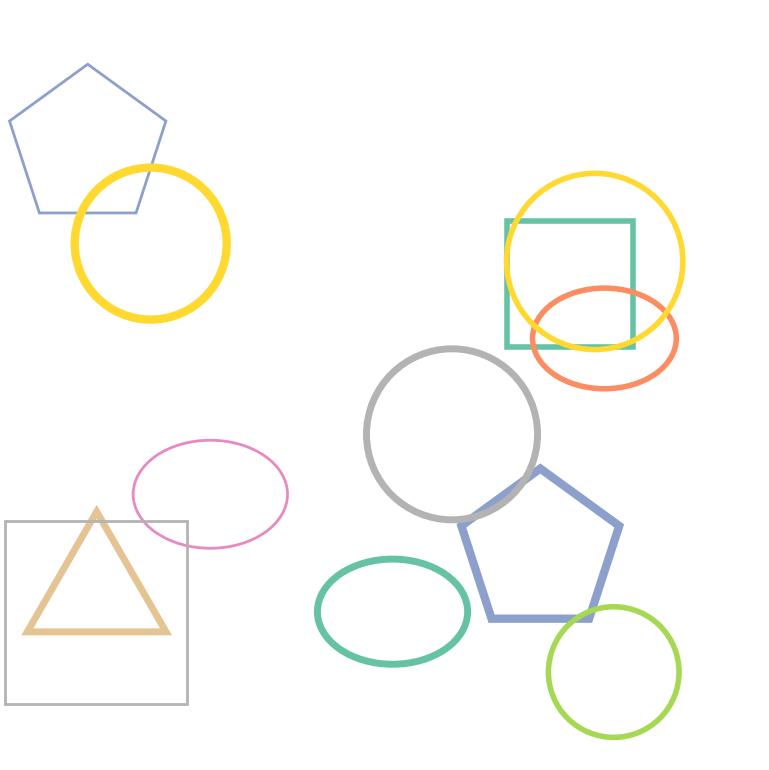[{"shape": "oval", "thickness": 2.5, "radius": 0.49, "center": [0.51, 0.206]}, {"shape": "square", "thickness": 2, "radius": 0.41, "center": [0.74, 0.631]}, {"shape": "oval", "thickness": 2, "radius": 0.47, "center": [0.785, 0.56]}, {"shape": "pentagon", "thickness": 3, "radius": 0.54, "center": [0.702, 0.284]}, {"shape": "pentagon", "thickness": 1, "radius": 0.53, "center": [0.114, 0.81]}, {"shape": "oval", "thickness": 1, "radius": 0.5, "center": [0.273, 0.358]}, {"shape": "circle", "thickness": 2, "radius": 0.42, "center": [0.797, 0.127]}, {"shape": "circle", "thickness": 2, "radius": 0.57, "center": [0.772, 0.66]}, {"shape": "circle", "thickness": 3, "radius": 0.49, "center": [0.196, 0.684]}, {"shape": "triangle", "thickness": 2.5, "radius": 0.52, "center": [0.126, 0.231]}, {"shape": "circle", "thickness": 2.5, "radius": 0.56, "center": [0.587, 0.436]}, {"shape": "square", "thickness": 1, "radius": 0.59, "center": [0.125, 0.205]}]